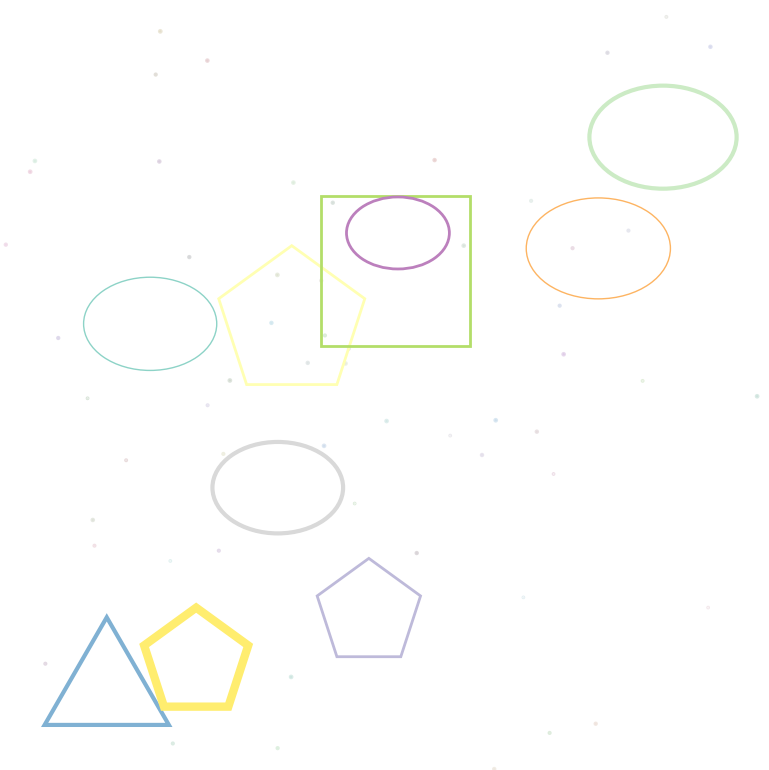[{"shape": "oval", "thickness": 0.5, "radius": 0.43, "center": [0.195, 0.579]}, {"shape": "pentagon", "thickness": 1, "radius": 0.5, "center": [0.379, 0.581]}, {"shape": "pentagon", "thickness": 1, "radius": 0.35, "center": [0.479, 0.204]}, {"shape": "triangle", "thickness": 1.5, "radius": 0.47, "center": [0.139, 0.105]}, {"shape": "oval", "thickness": 0.5, "radius": 0.47, "center": [0.777, 0.677]}, {"shape": "square", "thickness": 1, "radius": 0.49, "center": [0.514, 0.648]}, {"shape": "oval", "thickness": 1.5, "radius": 0.42, "center": [0.361, 0.367]}, {"shape": "oval", "thickness": 1, "radius": 0.33, "center": [0.517, 0.697]}, {"shape": "oval", "thickness": 1.5, "radius": 0.48, "center": [0.861, 0.822]}, {"shape": "pentagon", "thickness": 3, "radius": 0.36, "center": [0.255, 0.14]}]